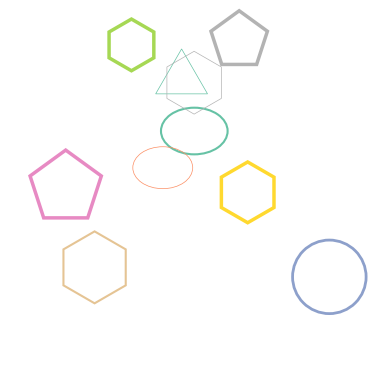[{"shape": "oval", "thickness": 1.5, "radius": 0.43, "center": [0.505, 0.66]}, {"shape": "triangle", "thickness": 0.5, "radius": 0.39, "center": [0.472, 0.795]}, {"shape": "oval", "thickness": 0.5, "radius": 0.39, "center": [0.423, 0.564]}, {"shape": "circle", "thickness": 2, "radius": 0.48, "center": [0.855, 0.281]}, {"shape": "pentagon", "thickness": 2.5, "radius": 0.49, "center": [0.171, 0.513]}, {"shape": "hexagon", "thickness": 2.5, "radius": 0.34, "center": [0.341, 0.883]}, {"shape": "hexagon", "thickness": 2.5, "radius": 0.39, "center": [0.643, 0.5]}, {"shape": "hexagon", "thickness": 1.5, "radius": 0.47, "center": [0.246, 0.306]}, {"shape": "pentagon", "thickness": 2.5, "radius": 0.39, "center": [0.621, 0.895]}, {"shape": "hexagon", "thickness": 0.5, "radius": 0.41, "center": [0.504, 0.785]}]